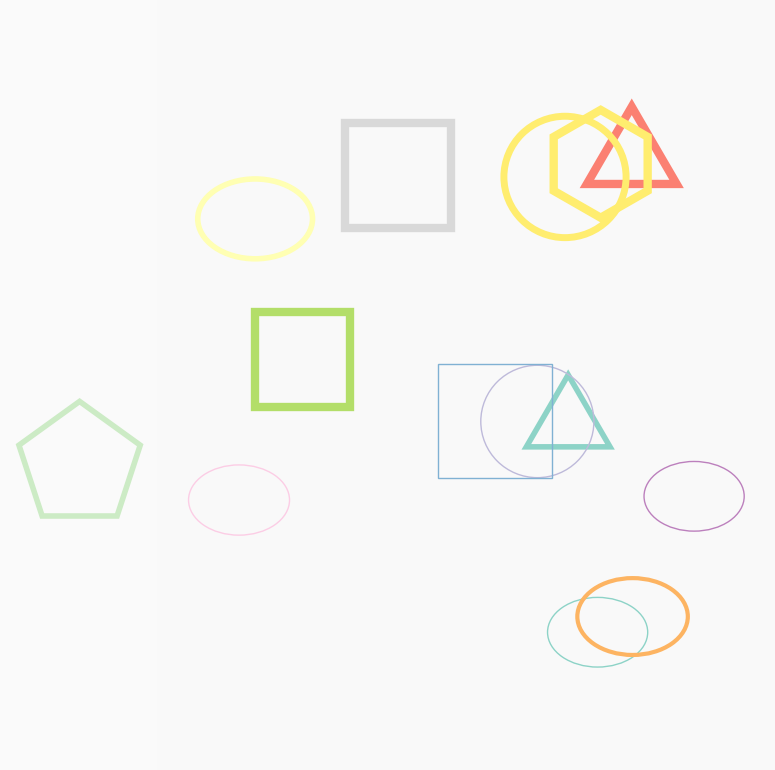[{"shape": "oval", "thickness": 0.5, "radius": 0.32, "center": [0.771, 0.179]}, {"shape": "triangle", "thickness": 2, "radius": 0.31, "center": [0.733, 0.451]}, {"shape": "oval", "thickness": 2, "radius": 0.37, "center": [0.329, 0.716]}, {"shape": "circle", "thickness": 0.5, "radius": 0.36, "center": [0.693, 0.453]}, {"shape": "triangle", "thickness": 3, "radius": 0.33, "center": [0.815, 0.794]}, {"shape": "square", "thickness": 0.5, "radius": 0.37, "center": [0.638, 0.453]}, {"shape": "oval", "thickness": 1.5, "radius": 0.36, "center": [0.816, 0.199]}, {"shape": "square", "thickness": 3, "radius": 0.31, "center": [0.39, 0.533]}, {"shape": "oval", "thickness": 0.5, "radius": 0.33, "center": [0.308, 0.351]}, {"shape": "square", "thickness": 3, "radius": 0.34, "center": [0.513, 0.772]}, {"shape": "oval", "thickness": 0.5, "radius": 0.32, "center": [0.896, 0.355]}, {"shape": "pentagon", "thickness": 2, "radius": 0.41, "center": [0.103, 0.396]}, {"shape": "circle", "thickness": 2.5, "radius": 0.39, "center": [0.729, 0.77]}, {"shape": "hexagon", "thickness": 3, "radius": 0.35, "center": [0.775, 0.787]}]